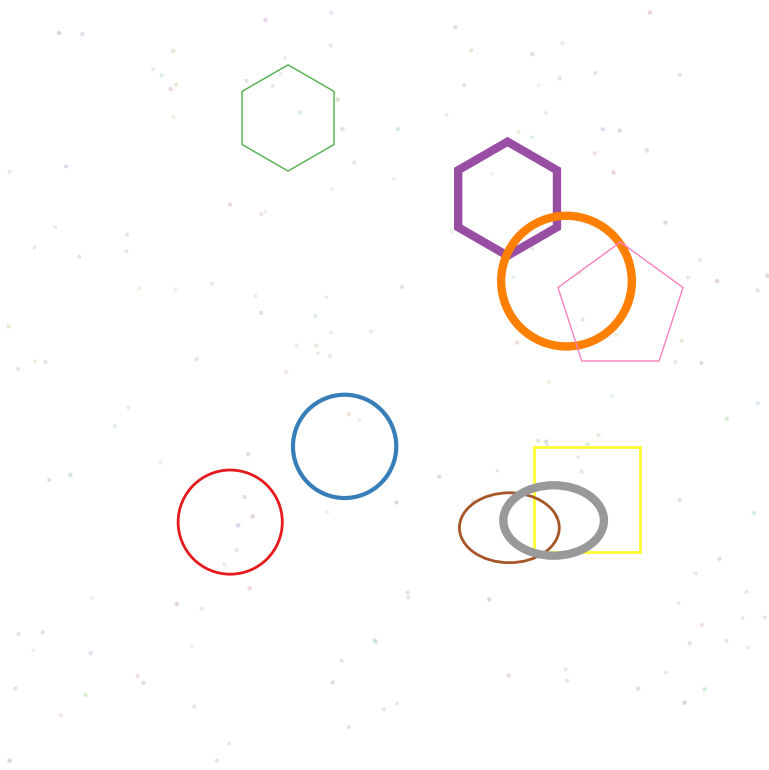[{"shape": "circle", "thickness": 1, "radius": 0.34, "center": [0.299, 0.322]}, {"shape": "circle", "thickness": 1.5, "radius": 0.34, "center": [0.448, 0.42]}, {"shape": "hexagon", "thickness": 0.5, "radius": 0.34, "center": [0.374, 0.847]}, {"shape": "hexagon", "thickness": 3, "radius": 0.37, "center": [0.659, 0.742]}, {"shape": "circle", "thickness": 3, "radius": 0.42, "center": [0.736, 0.635]}, {"shape": "square", "thickness": 1, "radius": 0.34, "center": [0.763, 0.352]}, {"shape": "oval", "thickness": 1, "radius": 0.32, "center": [0.661, 0.315]}, {"shape": "pentagon", "thickness": 0.5, "radius": 0.43, "center": [0.806, 0.6]}, {"shape": "oval", "thickness": 3, "radius": 0.33, "center": [0.719, 0.324]}]